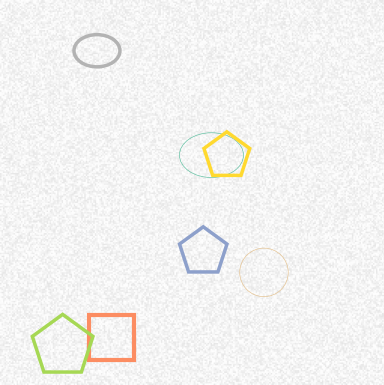[{"shape": "oval", "thickness": 0.5, "radius": 0.42, "center": [0.549, 0.597]}, {"shape": "square", "thickness": 3, "radius": 0.29, "center": [0.29, 0.124]}, {"shape": "pentagon", "thickness": 2.5, "radius": 0.32, "center": [0.528, 0.346]}, {"shape": "pentagon", "thickness": 2.5, "radius": 0.41, "center": [0.163, 0.101]}, {"shape": "pentagon", "thickness": 2.5, "radius": 0.31, "center": [0.589, 0.595]}, {"shape": "circle", "thickness": 0.5, "radius": 0.32, "center": [0.686, 0.292]}, {"shape": "oval", "thickness": 2.5, "radius": 0.3, "center": [0.252, 0.868]}]